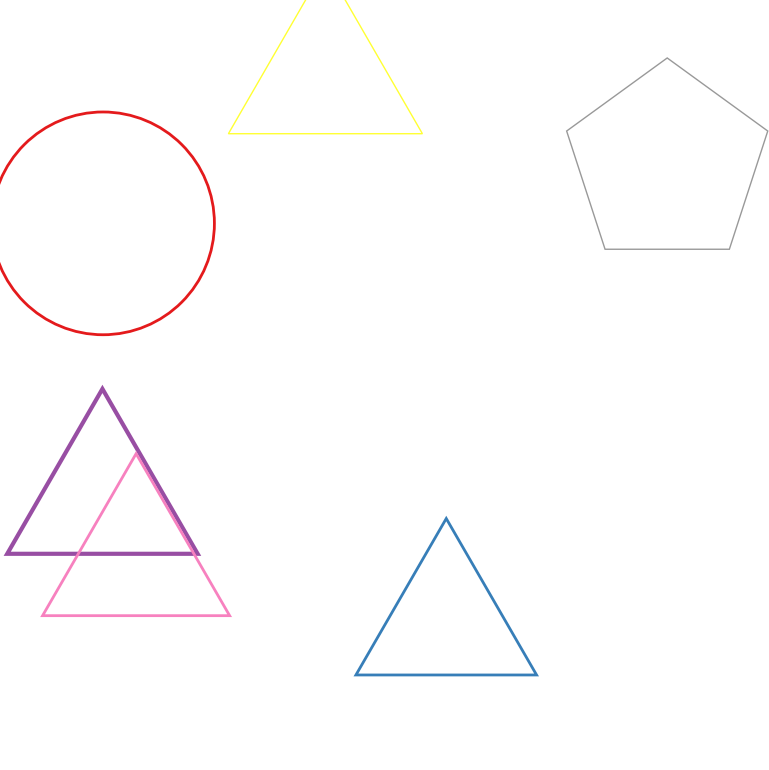[{"shape": "circle", "thickness": 1, "radius": 0.72, "center": [0.134, 0.71]}, {"shape": "triangle", "thickness": 1, "radius": 0.68, "center": [0.58, 0.191]}, {"shape": "triangle", "thickness": 1.5, "radius": 0.71, "center": [0.133, 0.352]}, {"shape": "triangle", "thickness": 0.5, "radius": 0.73, "center": [0.423, 0.899]}, {"shape": "triangle", "thickness": 1, "radius": 0.7, "center": [0.177, 0.271]}, {"shape": "pentagon", "thickness": 0.5, "radius": 0.69, "center": [0.867, 0.787]}]